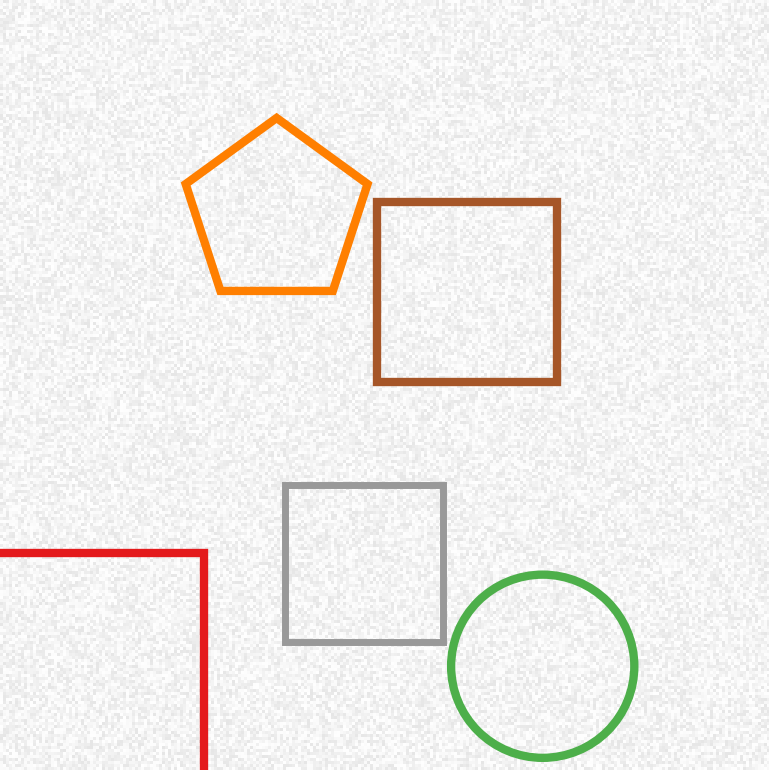[{"shape": "square", "thickness": 3, "radius": 0.72, "center": [0.12, 0.138]}, {"shape": "circle", "thickness": 3, "radius": 0.59, "center": [0.705, 0.135]}, {"shape": "pentagon", "thickness": 3, "radius": 0.62, "center": [0.359, 0.723]}, {"shape": "square", "thickness": 3, "radius": 0.58, "center": [0.606, 0.62]}, {"shape": "square", "thickness": 2.5, "radius": 0.51, "center": [0.472, 0.268]}]